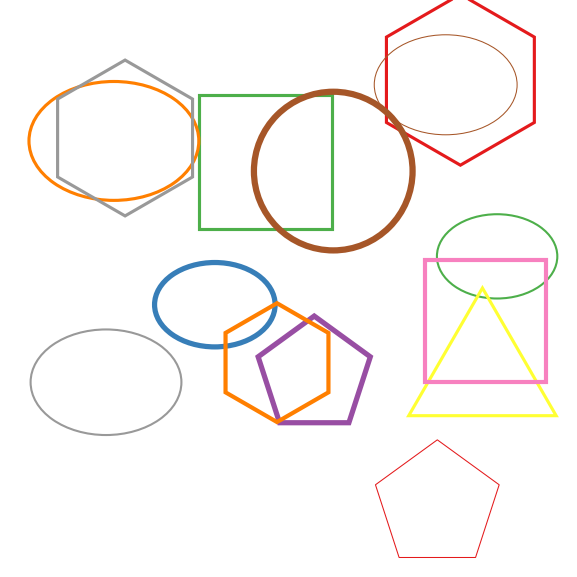[{"shape": "hexagon", "thickness": 1.5, "radius": 0.74, "center": [0.797, 0.861]}, {"shape": "pentagon", "thickness": 0.5, "radius": 0.56, "center": [0.757, 0.125]}, {"shape": "oval", "thickness": 2.5, "radius": 0.52, "center": [0.372, 0.471]}, {"shape": "oval", "thickness": 1, "radius": 0.52, "center": [0.861, 0.555]}, {"shape": "square", "thickness": 1.5, "radius": 0.58, "center": [0.46, 0.719]}, {"shape": "pentagon", "thickness": 2.5, "radius": 0.51, "center": [0.544, 0.35]}, {"shape": "oval", "thickness": 1.5, "radius": 0.74, "center": [0.197, 0.755]}, {"shape": "hexagon", "thickness": 2, "radius": 0.51, "center": [0.48, 0.371]}, {"shape": "triangle", "thickness": 1.5, "radius": 0.74, "center": [0.835, 0.353]}, {"shape": "circle", "thickness": 3, "radius": 0.69, "center": [0.577, 0.703]}, {"shape": "oval", "thickness": 0.5, "radius": 0.62, "center": [0.772, 0.852]}, {"shape": "square", "thickness": 2, "radius": 0.53, "center": [0.841, 0.443]}, {"shape": "hexagon", "thickness": 1.5, "radius": 0.67, "center": [0.217, 0.76]}, {"shape": "oval", "thickness": 1, "radius": 0.65, "center": [0.184, 0.337]}]